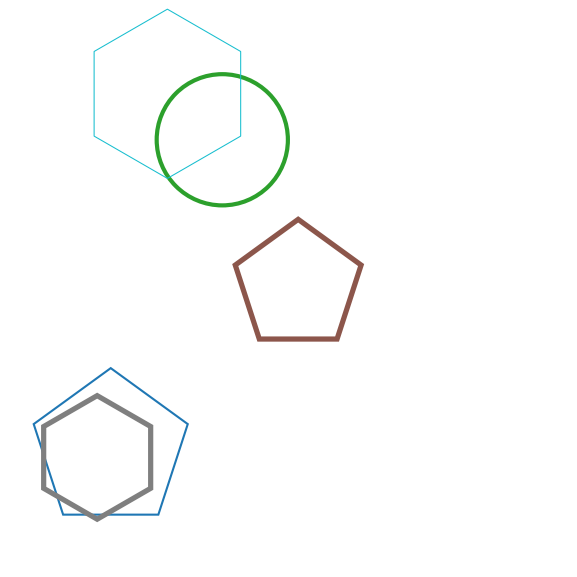[{"shape": "pentagon", "thickness": 1, "radius": 0.7, "center": [0.192, 0.221]}, {"shape": "circle", "thickness": 2, "radius": 0.57, "center": [0.385, 0.757]}, {"shape": "pentagon", "thickness": 2.5, "radius": 0.57, "center": [0.516, 0.505]}, {"shape": "hexagon", "thickness": 2.5, "radius": 0.53, "center": [0.168, 0.207]}, {"shape": "hexagon", "thickness": 0.5, "radius": 0.73, "center": [0.29, 0.837]}]